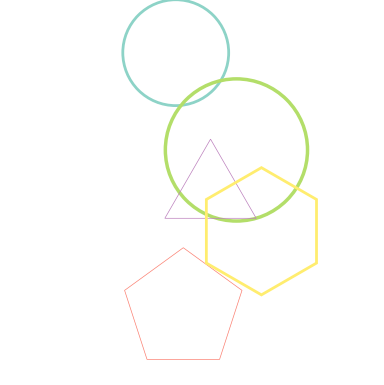[{"shape": "circle", "thickness": 2, "radius": 0.69, "center": [0.456, 0.863]}, {"shape": "pentagon", "thickness": 0.5, "radius": 0.8, "center": [0.476, 0.196]}, {"shape": "circle", "thickness": 2.5, "radius": 0.92, "center": [0.614, 0.611]}, {"shape": "triangle", "thickness": 0.5, "radius": 0.69, "center": [0.547, 0.502]}, {"shape": "hexagon", "thickness": 2, "radius": 0.83, "center": [0.679, 0.399]}]